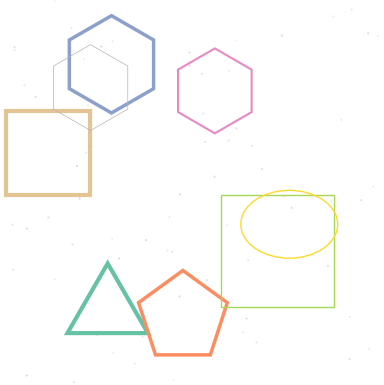[{"shape": "triangle", "thickness": 3, "radius": 0.6, "center": [0.28, 0.195]}, {"shape": "pentagon", "thickness": 2.5, "radius": 0.61, "center": [0.475, 0.176]}, {"shape": "hexagon", "thickness": 2.5, "radius": 0.63, "center": [0.29, 0.833]}, {"shape": "hexagon", "thickness": 1.5, "radius": 0.55, "center": [0.558, 0.764]}, {"shape": "square", "thickness": 1, "radius": 0.73, "center": [0.721, 0.347]}, {"shape": "oval", "thickness": 1, "radius": 0.63, "center": [0.751, 0.418]}, {"shape": "square", "thickness": 3, "radius": 0.54, "center": [0.124, 0.602]}, {"shape": "hexagon", "thickness": 0.5, "radius": 0.56, "center": [0.235, 0.773]}]